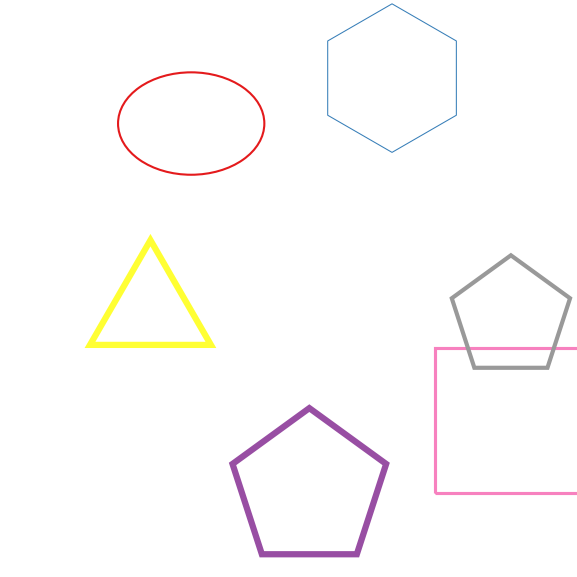[{"shape": "oval", "thickness": 1, "radius": 0.63, "center": [0.331, 0.785]}, {"shape": "hexagon", "thickness": 0.5, "radius": 0.64, "center": [0.679, 0.864]}, {"shape": "pentagon", "thickness": 3, "radius": 0.7, "center": [0.536, 0.153]}, {"shape": "triangle", "thickness": 3, "radius": 0.6, "center": [0.261, 0.462]}, {"shape": "square", "thickness": 1.5, "radius": 0.63, "center": [0.878, 0.271]}, {"shape": "pentagon", "thickness": 2, "radius": 0.54, "center": [0.885, 0.449]}]